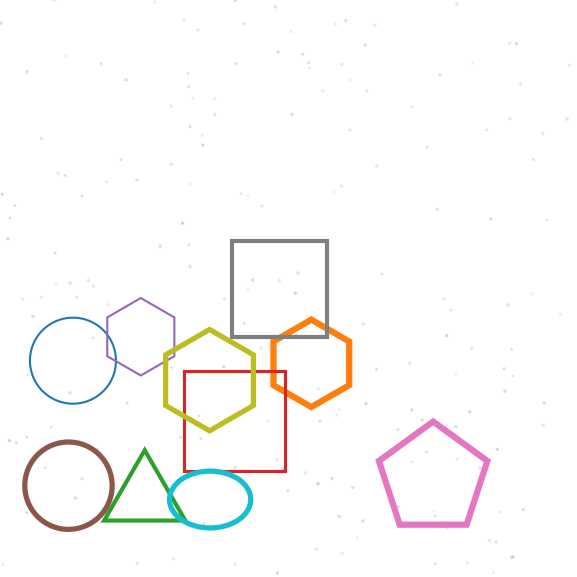[{"shape": "circle", "thickness": 1, "radius": 0.37, "center": [0.126, 0.375]}, {"shape": "hexagon", "thickness": 3, "radius": 0.38, "center": [0.539, 0.37]}, {"shape": "triangle", "thickness": 2, "radius": 0.41, "center": [0.251, 0.138]}, {"shape": "square", "thickness": 1.5, "radius": 0.43, "center": [0.406, 0.27]}, {"shape": "hexagon", "thickness": 1, "radius": 0.34, "center": [0.244, 0.416]}, {"shape": "circle", "thickness": 2.5, "radius": 0.38, "center": [0.119, 0.158]}, {"shape": "pentagon", "thickness": 3, "radius": 0.49, "center": [0.75, 0.17]}, {"shape": "square", "thickness": 2, "radius": 0.41, "center": [0.484, 0.499]}, {"shape": "hexagon", "thickness": 2.5, "radius": 0.44, "center": [0.363, 0.341]}, {"shape": "oval", "thickness": 2.5, "radius": 0.35, "center": [0.364, 0.134]}]